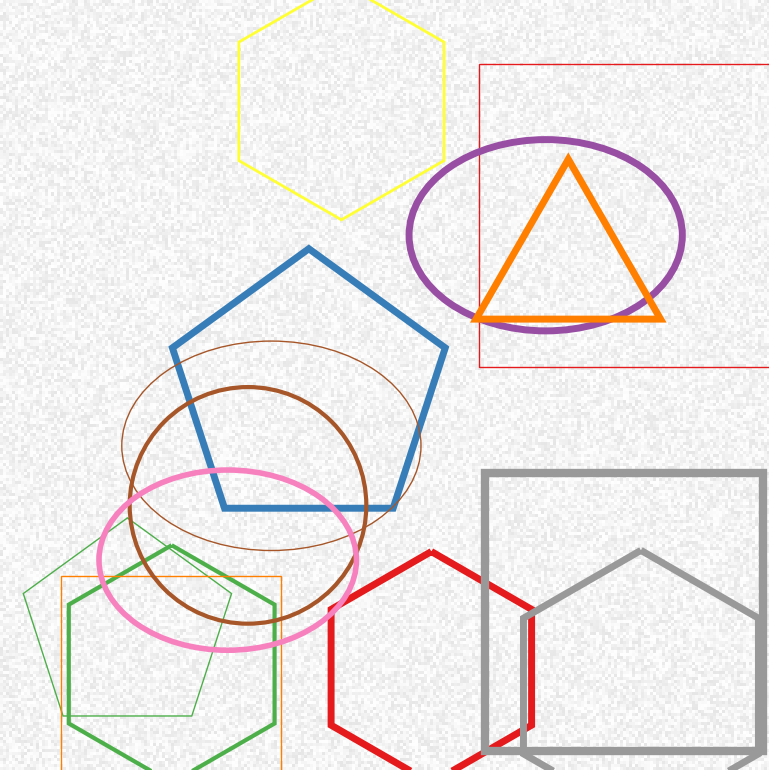[{"shape": "hexagon", "thickness": 2.5, "radius": 0.75, "center": [0.56, 0.133]}, {"shape": "square", "thickness": 0.5, "radius": 0.98, "center": [0.819, 0.72]}, {"shape": "pentagon", "thickness": 2.5, "radius": 0.93, "center": [0.401, 0.491]}, {"shape": "pentagon", "thickness": 0.5, "radius": 0.71, "center": [0.165, 0.185]}, {"shape": "hexagon", "thickness": 1.5, "radius": 0.77, "center": [0.223, 0.138]}, {"shape": "oval", "thickness": 2.5, "radius": 0.89, "center": [0.709, 0.694]}, {"shape": "square", "thickness": 0.5, "radius": 0.72, "center": [0.222, 0.109]}, {"shape": "triangle", "thickness": 2.5, "radius": 0.69, "center": [0.738, 0.655]}, {"shape": "hexagon", "thickness": 1, "radius": 0.77, "center": [0.443, 0.868]}, {"shape": "circle", "thickness": 1.5, "radius": 0.77, "center": [0.322, 0.344]}, {"shape": "oval", "thickness": 0.5, "radius": 0.97, "center": [0.352, 0.421]}, {"shape": "oval", "thickness": 2, "radius": 0.84, "center": [0.296, 0.273]}, {"shape": "square", "thickness": 3, "radius": 0.9, "center": [0.81, 0.205]}, {"shape": "hexagon", "thickness": 2.5, "radius": 0.88, "center": [0.832, 0.109]}]